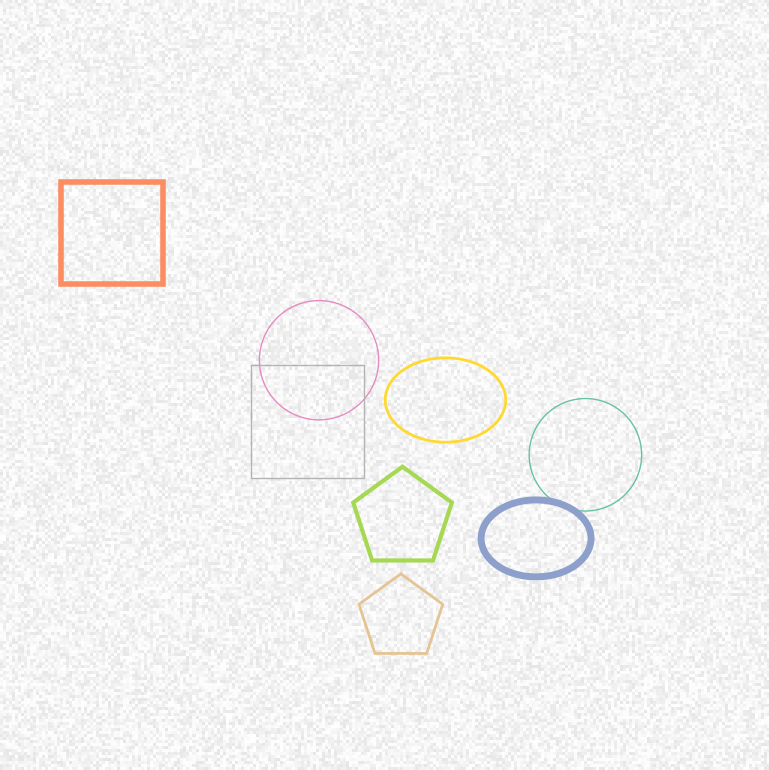[{"shape": "circle", "thickness": 0.5, "radius": 0.37, "center": [0.76, 0.409]}, {"shape": "square", "thickness": 2, "radius": 0.33, "center": [0.146, 0.698]}, {"shape": "oval", "thickness": 2.5, "radius": 0.36, "center": [0.696, 0.301]}, {"shape": "circle", "thickness": 0.5, "radius": 0.39, "center": [0.414, 0.532]}, {"shape": "pentagon", "thickness": 1.5, "radius": 0.34, "center": [0.523, 0.327]}, {"shape": "oval", "thickness": 1, "radius": 0.39, "center": [0.579, 0.481]}, {"shape": "pentagon", "thickness": 1, "radius": 0.29, "center": [0.521, 0.198]}, {"shape": "square", "thickness": 0.5, "radius": 0.37, "center": [0.4, 0.453]}]